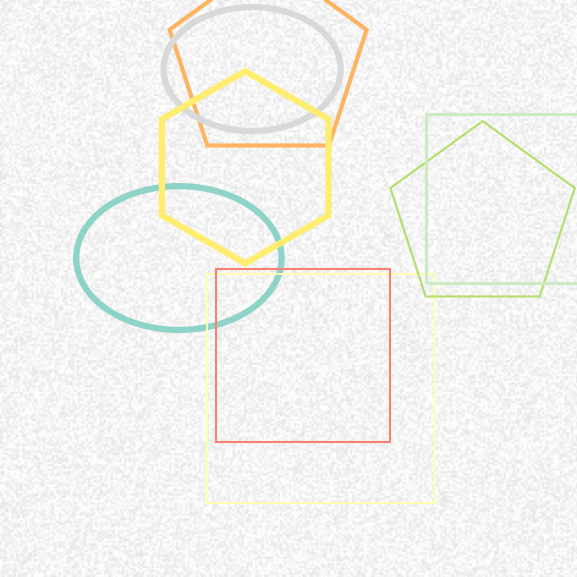[{"shape": "oval", "thickness": 3, "radius": 0.89, "center": [0.31, 0.552]}, {"shape": "square", "thickness": 1, "radius": 0.99, "center": [0.556, 0.326]}, {"shape": "square", "thickness": 1, "radius": 0.75, "center": [0.525, 0.384]}, {"shape": "pentagon", "thickness": 2, "radius": 0.9, "center": [0.464, 0.892]}, {"shape": "pentagon", "thickness": 1, "radius": 0.84, "center": [0.836, 0.622]}, {"shape": "oval", "thickness": 3, "radius": 0.77, "center": [0.437, 0.88]}, {"shape": "square", "thickness": 1.5, "radius": 0.73, "center": [0.884, 0.655]}, {"shape": "hexagon", "thickness": 3, "radius": 0.83, "center": [0.425, 0.709]}]